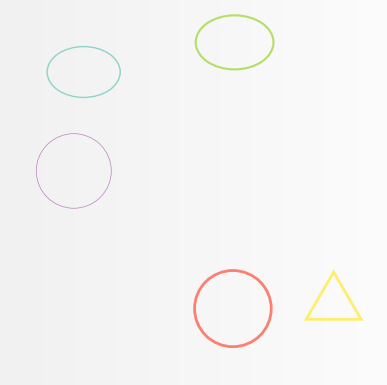[{"shape": "oval", "thickness": 1, "radius": 0.47, "center": [0.216, 0.813]}, {"shape": "circle", "thickness": 2, "radius": 0.49, "center": [0.601, 0.198]}, {"shape": "oval", "thickness": 1.5, "radius": 0.5, "center": [0.605, 0.89]}, {"shape": "circle", "thickness": 0.5, "radius": 0.48, "center": [0.19, 0.556]}, {"shape": "triangle", "thickness": 2, "radius": 0.41, "center": [0.861, 0.211]}]